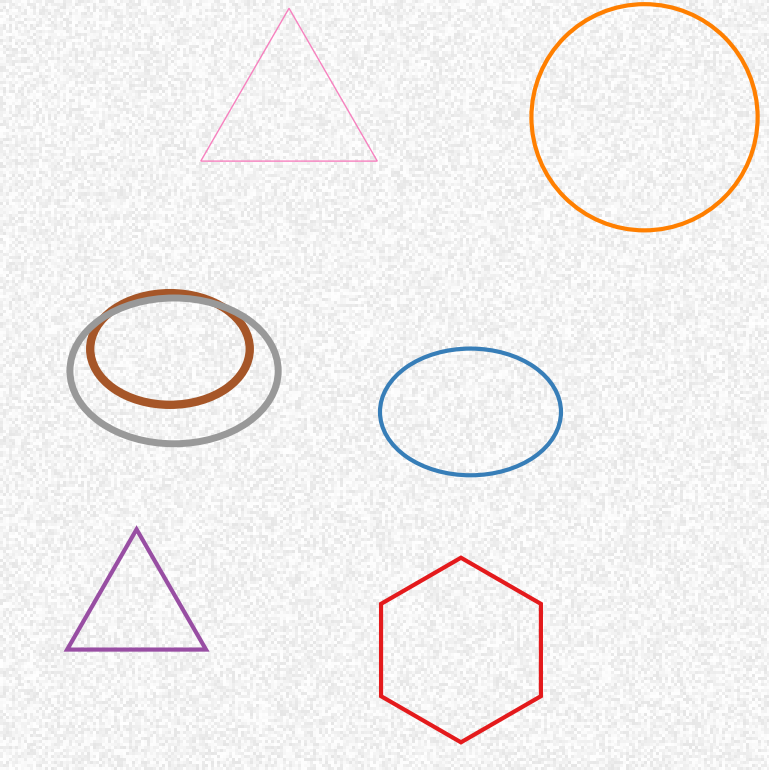[{"shape": "hexagon", "thickness": 1.5, "radius": 0.6, "center": [0.599, 0.156]}, {"shape": "oval", "thickness": 1.5, "radius": 0.59, "center": [0.611, 0.465]}, {"shape": "triangle", "thickness": 1.5, "radius": 0.52, "center": [0.177, 0.208]}, {"shape": "circle", "thickness": 1.5, "radius": 0.73, "center": [0.837, 0.848]}, {"shape": "oval", "thickness": 3, "radius": 0.52, "center": [0.221, 0.547]}, {"shape": "triangle", "thickness": 0.5, "radius": 0.66, "center": [0.375, 0.857]}, {"shape": "oval", "thickness": 2.5, "radius": 0.68, "center": [0.226, 0.518]}]